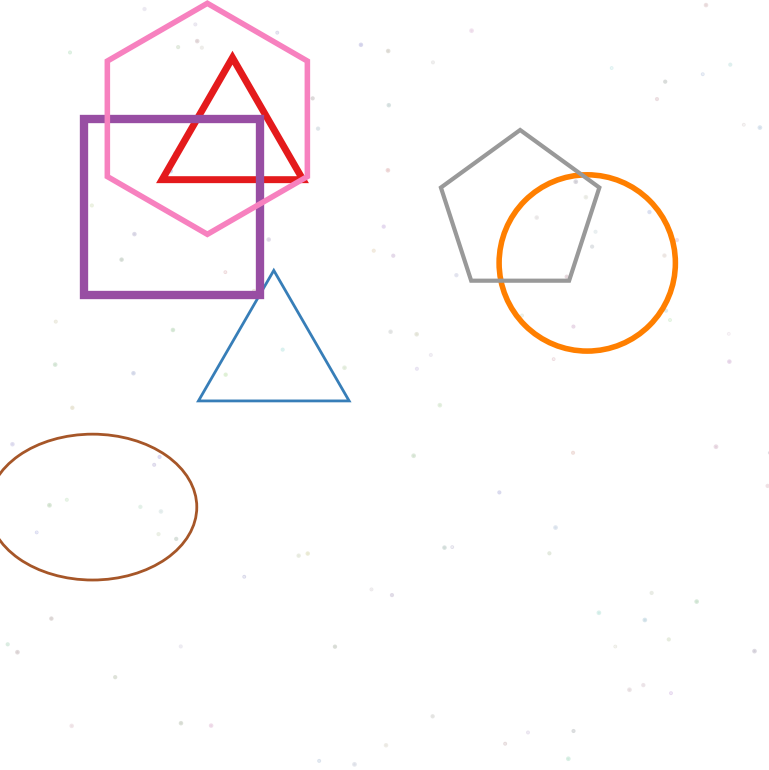[{"shape": "triangle", "thickness": 2.5, "radius": 0.53, "center": [0.302, 0.819]}, {"shape": "triangle", "thickness": 1, "radius": 0.56, "center": [0.356, 0.536]}, {"shape": "square", "thickness": 3, "radius": 0.57, "center": [0.223, 0.732]}, {"shape": "circle", "thickness": 2, "radius": 0.57, "center": [0.763, 0.659]}, {"shape": "oval", "thickness": 1, "radius": 0.68, "center": [0.12, 0.341]}, {"shape": "hexagon", "thickness": 2, "radius": 0.75, "center": [0.269, 0.846]}, {"shape": "pentagon", "thickness": 1.5, "radius": 0.54, "center": [0.676, 0.723]}]